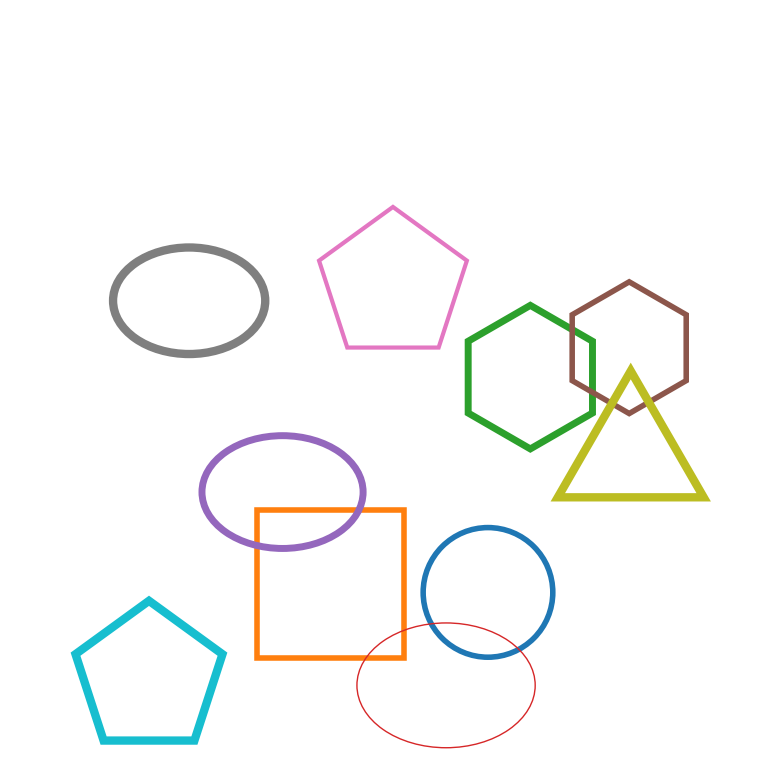[{"shape": "circle", "thickness": 2, "radius": 0.42, "center": [0.634, 0.231]}, {"shape": "square", "thickness": 2, "radius": 0.48, "center": [0.429, 0.242]}, {"shape": "hexagon", "thickness": 2.5, "radius": 0.47, "center": [0.689, 0.51]}, {"shape": "oval", "thickness": 0.5, "radius": 0.58, "center": [0.579, 0.11]}, {"shape": "oval", "thickness": 2.5, "radius": 0.52, "center": [0.367, 0.361]}, {"shape": "hexagon", "thickness": 2, "radius": 0.43, "center": [0.817, 0.548]}, {"shape": "pentagon", "thickness": 1.5, "radius": 0.5, "center": [0.51, 0.63]}, {"shape": "oval", "thickness": 3, "radius": 0.49, "center": [0.246, 0.609]}, {"shape": "triangle", "thickness": 3, "radius": 0.55, "center": [0.819, 0.409]}, {"shape": "pentagon", "thickness": 3, "radius": 0.5, "center": [0.194, 0.119]}]